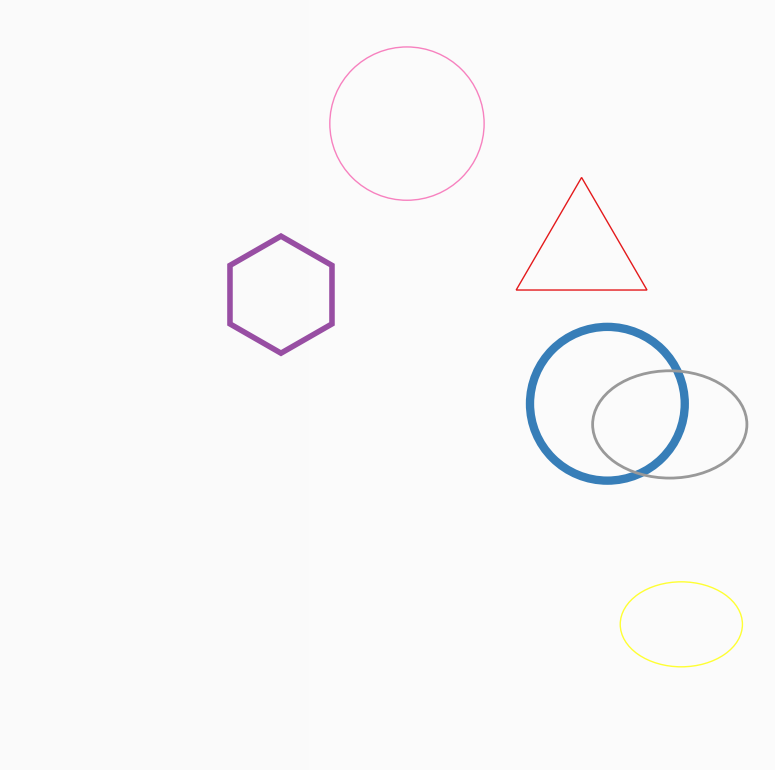[{"shape": "triangle", "thickness": 0.5, "radius": 0.49, "center": [0.75, 0.672]}, {"shape": "circle", "thickness": 3, "radius": 0.5, "center": [0.784, 0.476]}, {"shape": "hexagon", "thickness": 2, "radius": 0.38, "center": [0.363, 0.617]}, {"shape": "oval", "thickness": 0.5, "radius": 0.39, "center": [0.879, 0.189]}, {"shape": "circle", "thickness": 0.5, "radius": 0.5, "center": [0.525, 0.839]}, {"shape": "oval", "thickness": 1, "radius": 0.5, "center": [0.864, 0.449]}]